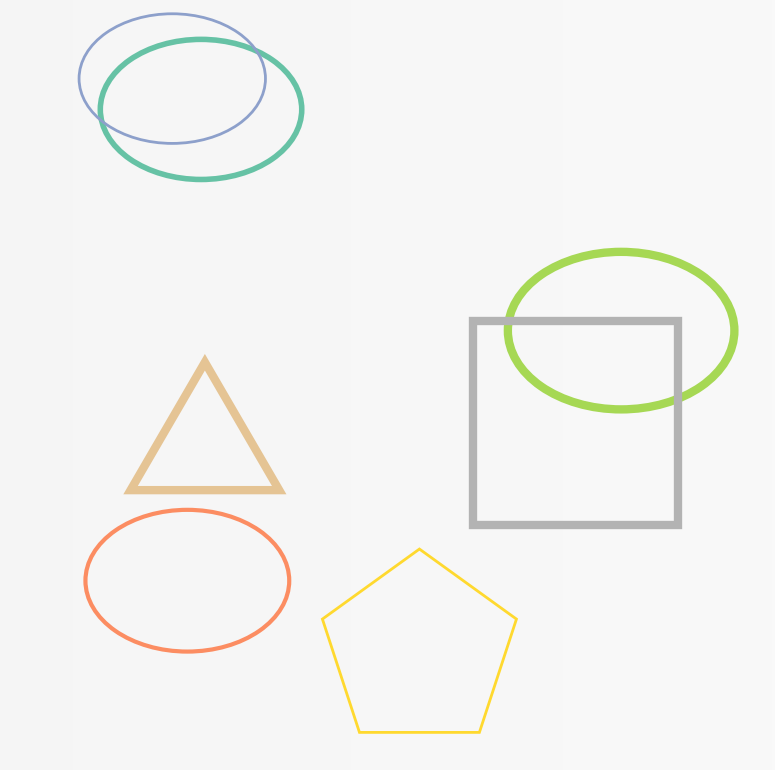[{"shape": "oval", "thickness": 2, "radius": 0.65, "center": [0.259, 0.858]}, {"shape": "oval", "thickness": 1.5, "radius": 0.66, "center": [0.242, 0.246]}, {"shape": "oval", "thickness": 1, "radius": 0.6, "center": [0.222, 0.898]}, {"shape": "oval", "thickness": 3, "radius": 0.73, "center": [0.801, 0.571]}, {"shape": "pentagon", "thickness": 1, "radius": 0.66, "center": [0.541, 0.155]}, {"shape": "triangle", "thickness": 3, "radius": 0.55, "center": [0.264, 0.419]}, {"shape": "square", "thickness": 3, "radius": 0.66, "center": [0.742, 0.451]}]